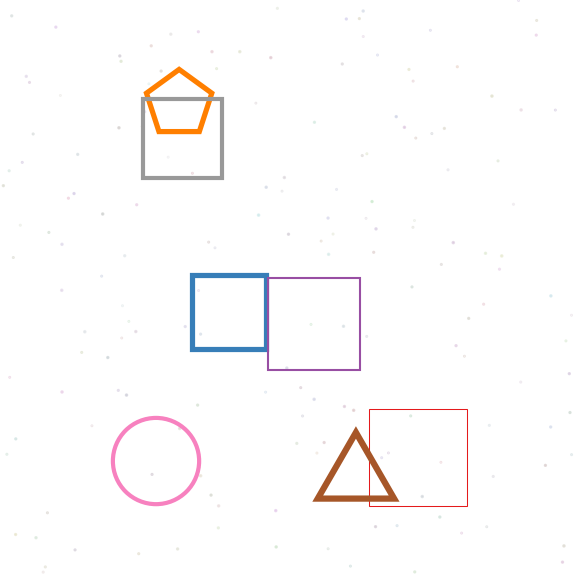[{"shape": "square", "thickness": 0.5, "radius": 0.42, "center": [0.724, 0.207]}, {"shape": "square", "thickness": 2.5, "radius": 0.32, "center": [0.396, 0.458]}, {"shape": "square", "thickness": 1, "radius": 0.4, "center": [0.544, 0.438]}, {"shape": "pentagon", "thickness": 2.5, "radius": 0.3, "center": [0.31, 0.819]}, {"shape": "triangle", "thickness": 3, "radius": 0.38, "center": [0.616, 0.174]}, {"shape": "circle", "thickness": 2, "radius": 0.37, "center": [0.27, 0.201]}, {"shape": "square", "thickness": 2, "radius": 0.34, "center": [0.316, 0.76]}]